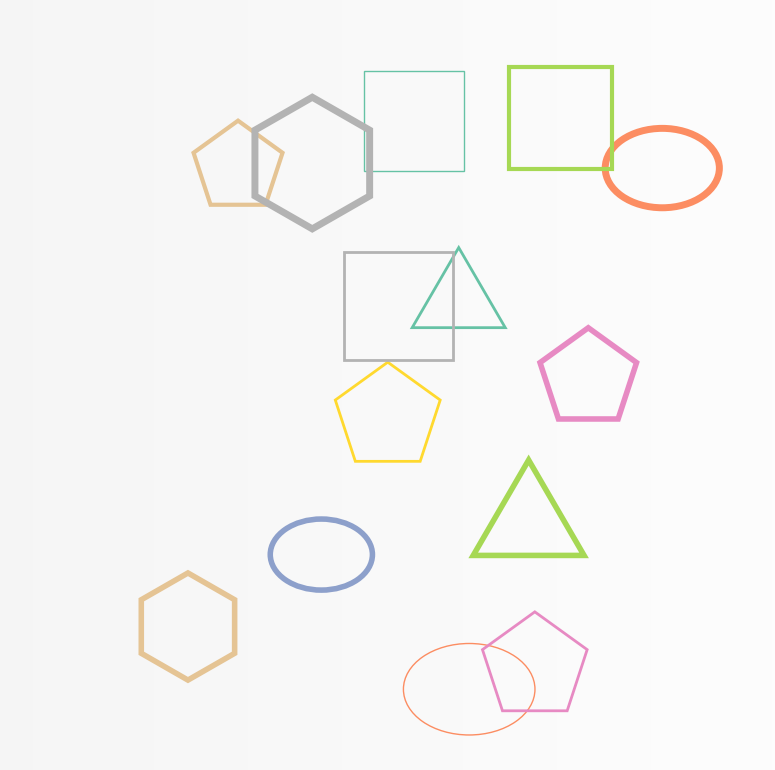[{"shape": "triangle", "thickness": 1, "radius": 0.35, "center": [0.592, 0.609]}, {"shape": "square", "thickness": 0.5, "radius": 0.32, "center": [0.534, 0.843]}, {"shape": "oval", "thickness": 2.5, "radius": 0.37, "center": [0.855, 0.782]}, {"shape": "oval", "thickness": 0.5, "radius": 0.42, "center": [0.605, 0.105]}, {"shape": "oval", "thickness": 2, "radius": 0.33, "center": [0.415, 0.28]}, {"shape": "pentagon", "thickness": 2, "radius": 0.33, "center": [0.759, 0.509]}, {"shape": "pentagon", "thickness": 1, "radius": 0.36, "center": [0.69, 0.134]}, {"shape": "triangle", "thickness": 2, "radius": 0.41, "center": [0.682, 0.32]}, {"shape": "square", "thickness": 1.5, "radius": 0.33, "center": [0.723, 0.847]}, {"shape": "pentagon", "thickness": 1, "radius": 0.36, "center": [0.5, 0.458]}, {"shape": "hexagon", "thickness": 2, "radius": 0.35, "center": [0.243, 0.186]}, {"shape": "pentagon", "thickness": 1.5, "radius": 0.3, "center": [0.307, 0.783]}, {"shape": "square", "thickness": 1, "radius": 0.35, "center": [0.514, 0.603]}, {"shape": "hexagon", "thickness": 2.5, "radius": 0.43, "center": [0.403, 0.788]}]